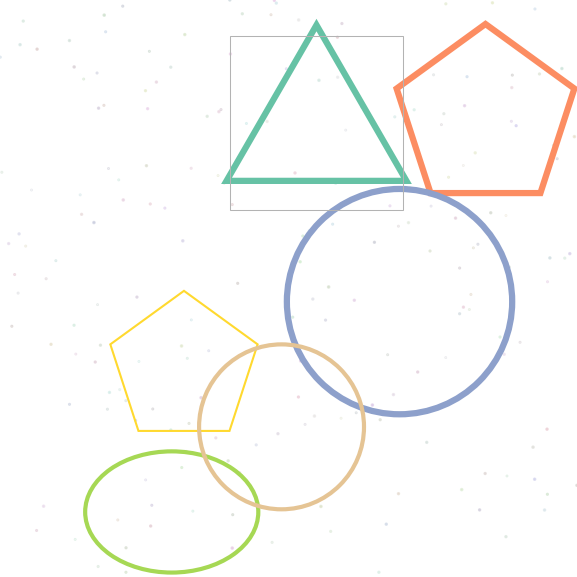[{"shape": "triangle", "thickness": 3, "radius": 0.9, "center": [0.548, 0.776]}, {"shape": "pentagon", "thickness": 3, "radius": 0.81, "center": [0.841, 0.796]}, {"shape": "circle", "thickness": 3, "radius": 0.98, "center": [0.692, 0.477]}, {"shape": "oval", "thickness": 2, "radius": 0.75, "center": [0.297, 0.113]}, {"shape": "pentagon", "thickness": 1, "radius": 0.67, "center": [0.319, 0.361]}, {"shape": "circle", "thickness": 2, "radius": 0.71, "center": [0.488, 0.26]}, {"shape": "square", "thickness": 0.5, "radius": 0.75, "center": [0.548, 0.786]}]